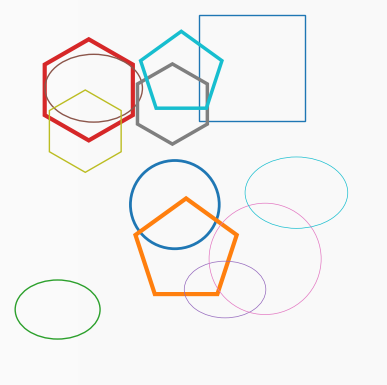[{"shape": "square", "thickness": 1, "radius": 0.69, "center": [0.65, 0.823]}, {"shape": "circle", "thickness": 2, "radius": 0.57, "center": [0.451, 0.469]}, {"shape": "pentagon", "thickness": 3, "radius": 0.69, "center": [0.48, 0.347]}, {"shape": "oval", "thickness": 1, "radius": 0.55, "center": [0.149, 0.196]}, {"shape": "hexagon", "thickness": 3, "radius": 0.66, "center": [0.229, 0.767]}, {"shape": "oval", "thickness": 0.5, "radius": 0.53, "center": [0.581, 0.248]}, {"shape": "oval", "thickness": 1, "radius": 0.63, "center": [0.242, 0.771]}, {"shape": "circle", "thickness": 0.5, "radius": 0.72, "center": [0.684, 0.328]}, {"shape": "hexagon", "thickness": 2.5, "radius": 0.52, "center": [0.445, 0.73]}, {"shape": "hexagon", "thickness": 1, "radius": 0.53, "center": [0.22, 0.659]}, {"shape": "pentagon", "thickness": 2.5, "radius": 0.55, "center": [0.468, 0.808]}, {"shape": "oval", "thickness": 0.5, "radius": 0.66, "center": [0.765, 0.5]}]